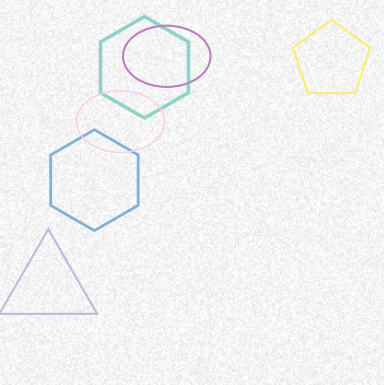[{"shape": "hexagon", "thickness": 2.5, "radius": 0.66, "center": [0.375, 0.825]}, {"shape": "triangle", "thickness": 1.5, "radius": 0.73, "center": [0.125, 0.258]}, {"shape": "hexagon", "thickness": 2, "radius": 0.66, "center": [0.245, 0.532]}, {"shape": "oval", "thickness": 1, "radius": 0.57, "center": [0.313, 0.684]}, {"shape": "oval", "thickness": 1.5, "radius": 0.57, "center": [0.433, 0.854]}, {"shape": "pentagon", "thickness": 1.5, "radius": 0.53, "center": [0.861, 0.843]}]